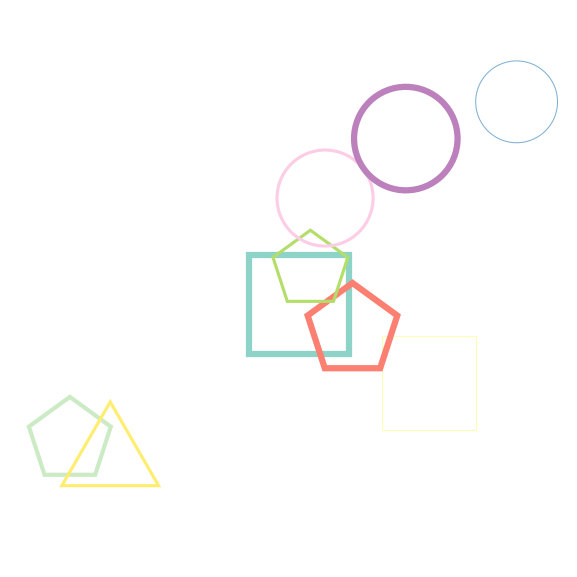[{"shape": "square", "thickness": 3, "radius": 0.43, "center": [0.518, 0.471]}, {"shape": "square", "thickness": 0.5, "radius": 0.4, "center": [0.743, 0.336]}, {"shape": "pentagon", "thickness": 3, "radius": 0.41, "center": [0.61, 0.428]}, {"shape": "circle", "thickness": 0.5, "radius": 0.35, "center": [0.895, 0.823]}, {"shape": "pentagon", "thickness": 1.5, "radius": 0.34, "center": [0.537, 0.532]}, {"shape": "circle", "thickness": 1.5, "radius": 0.42, "center": [0.563, 0.656]}, {"shape": "circle", "thickness": 3, "radius": 0.45, "center": [0.703, 0.759]}, {"shape": "pentagon", "thickness": 2, "radius": 0.37, "center": [0.121, 0.237]}, {"shape": "triangle", "thickness": 1.5, "radius": 0.48, "center": [0.191, 0.207]}]